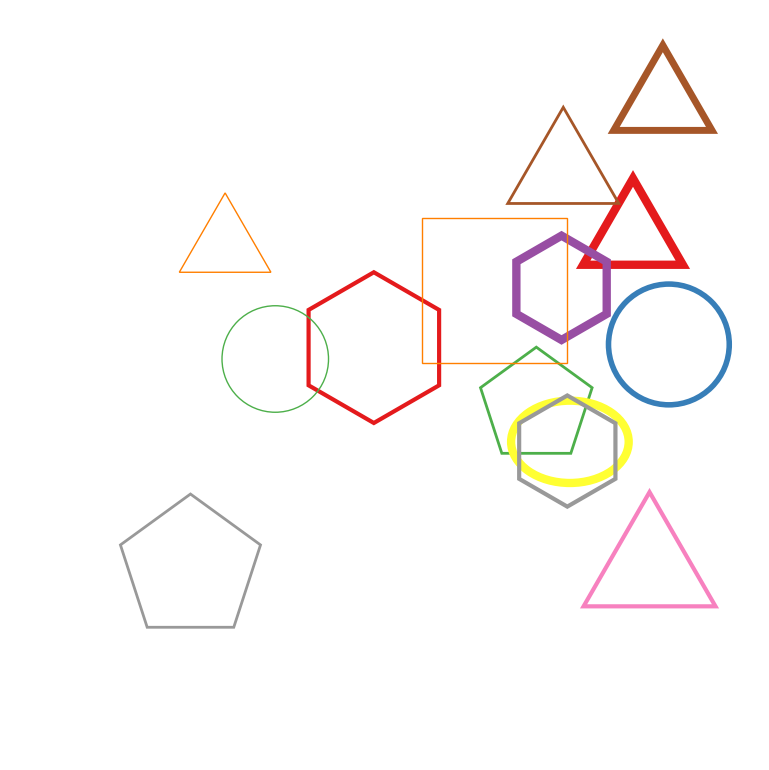[{"shape": "hexagon", "thickness": 1.5, "radius": 0.49, "center": [0.486, 0.549]}, {"shape": "triangle", "thickness": 3, "radius": 0.37, "center": [0.822, 0.694]}, {"shape": "circle", "thickness": 2, "radius": 0.39, "center": [0.869, 0.553]}, {"shape": "circle", "thickness": 0.5, "radius": 0.35, "center": [0.357, 0.534]}, {"shape": "pentagon", "thickness": 1, "radius": 0.38, "center": [0.697, 0.473]}, {"shape": "hexagon", "thickness": 3, "radius": 0.34, "center": [0.729, 0.626]}, {"shape": "triangle", "thickness": 0.5, "radius": 0.34, "center": [0.292, 0.681]}, {"shape": "square", "thickness": 0.5, "radius": 0.47, "center": [0.642, 0.623]}, {"shape": "oval", "thickness": 3, "radius": 0.38, "center": [0.74, 0.426]}, {"shape": "triangle", "thickness": 1, "radius": 0.42, "center": [0.732, 0.777]}, {"shape": "triangle", "thickness": 2.5, "radius": 0.37, "center": [0.861, 0.868]}, {"shape": "triangle", "thickness": 1.5, "radius": 0.49, "center": [0.844, 0.262]}, {"shape": "pentagon", "thickness": 1, "radius": 0.48, "center": [0.247, 0.263]}, {"shape": "hexagon", "thickness": 1.5, "radius": 0.36, "center": [0.737, 0.414]}]